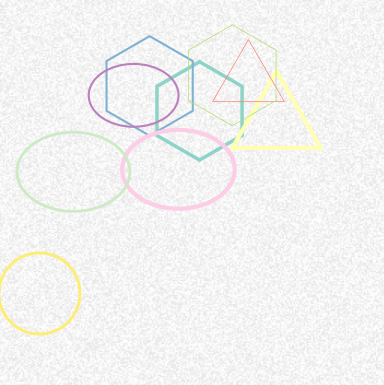[{"shape": "hexagon", "thickness": 2.5, "radius": 0.64, "center": [0.518, 0.712]}, {"shape": "triangle", "thickness": 3, "radius": 0.66, "center": [0.718, 0.682]}, {"shape": "triangle", "thickness": 0.5, "radius": 0.54, "center": [0.645, 0.79]}, {"shape": "hexagon", "thickness": 1.5, "radius": 0.65, "center": [0.389, 0.777]}, {"shape": "hexagon", "thickness": 0.5, "radius": 0.66, "center": [0.603, 0.804]}, {"shape": "oval", "thickness": 3, "radius": 0.73, "center": [0.464, 0.56]}, {"shape": "oval", "thickness": 1.5, "radius": 0.58, "center": [0.347, 0.752]}, {"shape": "oval", "thickness": 2, "radius": 0.73, "center": [0.191, 0.554]}, {"shape": "circle", "thickness": 2, "radius": 0.53, "center": [0.102, 0.238]}]